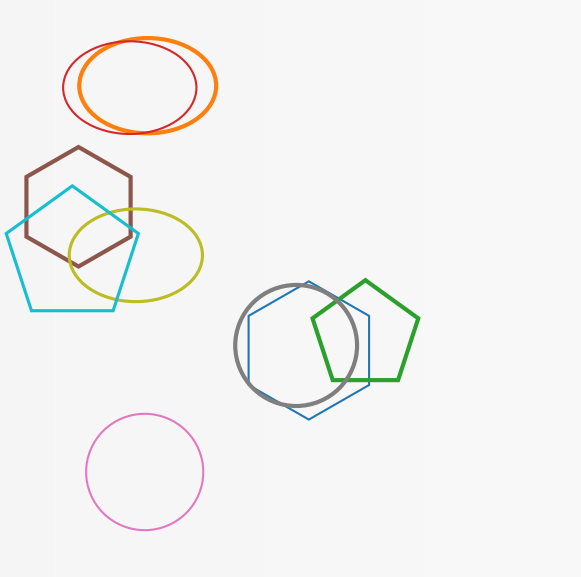[{"shape": "hexagon", "thickness": 1, "radius": 0.6, "center": [0.531, 0.392]}, {"shape": "oval", "thickness": 2, "radius": 0.59, "center": [0.254, 0.851]}, {"shape": "pentagon", "thickness": 2, "radius": 0.48, "center": [0.629, 0.418]}, {"shape": "oval", "thickness": 1, "radius": 0.57, "center": [0.223, 0.847]}, {"shape": "hexagon", "thickness": 2, "radius": 0.52, "center": [0.135, 0.641]}, {"shape": "circle", "thickness": 1, "radius": 0.5, "center": [0.249, 0.182]}, {"shape": "circle", "thickness": 2, "radius": 0.52, "center": [0.509, 0.401]}, {"shape": "oval", "thickness": 1.5, "radius": 0.57, "center": [0.234, 0.557]}, {"shape": "pentagon", "thickness": 1.5, "radius": 0.6, "center": [0.124, 0.558]}]